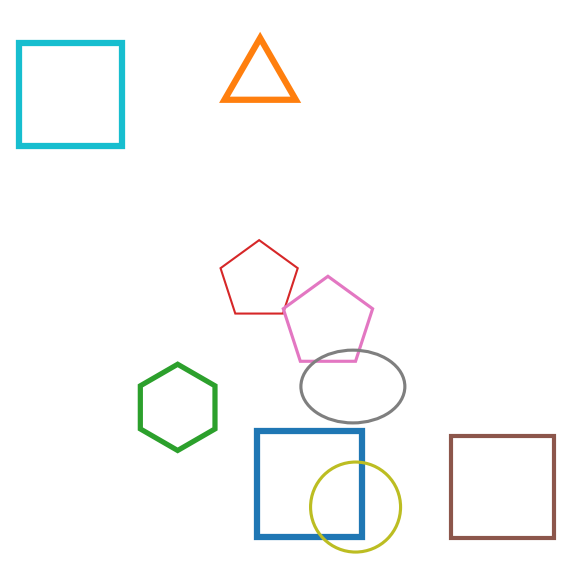[{"shape": "square", "thickness": 3, "radius": 0.46, "center": [0.536, 0.161]}, {"shape": "triangle", "thickness": 3, "radius": 0.36, "center": [0.45, 0.862]}, {"shape": "hexagon", "thickness": 2.5, "radius": 0.37, "center": [0.308, 0.294]}, {"shape": "pentagon", "thickness": 1, "radius": 0.35, "center": [0.449, 0.513]}, {"shape": "square", "thickness": 2, "radius": 0.44, "center": [0.87, 0.155]}, {"shape": "pentagon", "thickness": 1.5, "radius": 0.41, "center": [0.568, 0.439]}, {"shape": "oval", "thickness": 1.5, "radius": 0.45, "center": [0.611, 0.33]}, {"shape": "circle", "thickness": 1.5, "radius": 0.39, "center": [0.616, 0.121]}, {"shape": "square", "thickness": 3, "radius": 0.45, "center": [0.122, 0.835]}]